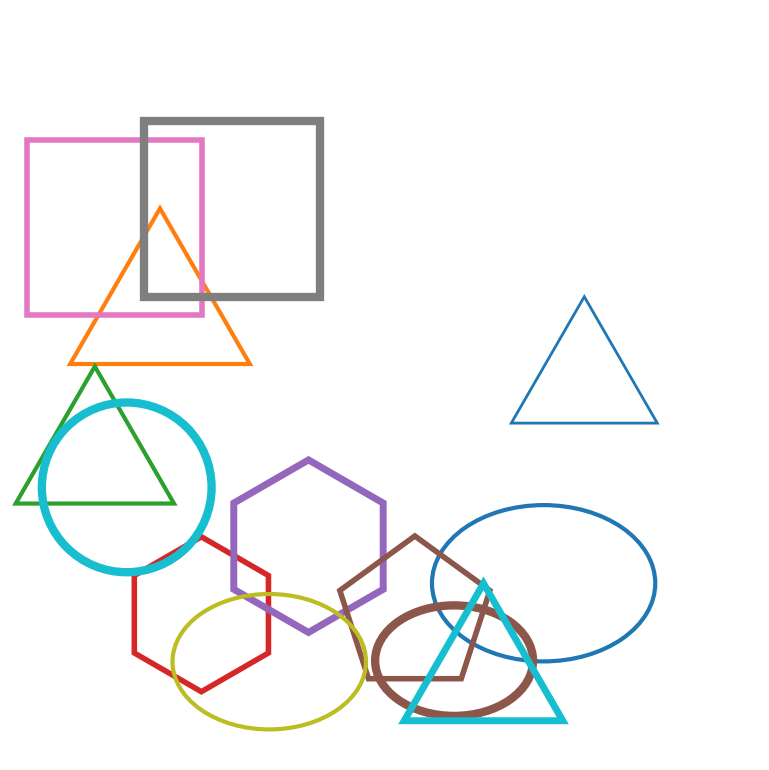[{"shape": "triangle", "thickness": 1, "radius": 0.55, "center": [0.759, 0.505]}, {"shape": "oval", "thickness": 1.5, "radius": 0.72, "center": [0.706, 0.243]}, {"shape": "triangle", "thickness": 1.5, "radius": 0.67, "center": [0.208, 0.595]}, {"shape": "triangle", "thickness": 1.5, "radius": 0.59, "center": [0.123, 0.405]}, {"shape": "hexagon", "thickness": 2, "radius": 0.5, "center": [0.262, 0.202]}, {"shape": "hexagon", "thickness": 2.5, "radius": 0.56, "center": [0.401, 0.291]}, {"shape": "pentagon", "thickness": 2, "radius": 0.51, "center": [0.539, 0.201]}, {"shape": "oval", "thickness": 3, "radius": 0.51, "center": [0.59, 0.142]}, {"shape": "square", "thickness": 2, "radius": 0.57, "center": [0.149, 0.704]}, {"shape": "square", "thickness": 3, "radius": 0.57, "center": [0.301, 0.729]}, {"shape": "oval", "thickness": 1.5, "radius": 0.63, "center": [0.35, 0.141]}, {"shape": "triangle", "thickness": 2.5, "radius": 0.59, "center": [0.628, 0.123]}, {"shape": "circle", "thickness": 3, "radius": 0.55, "center": [0.165, 0.367]}]